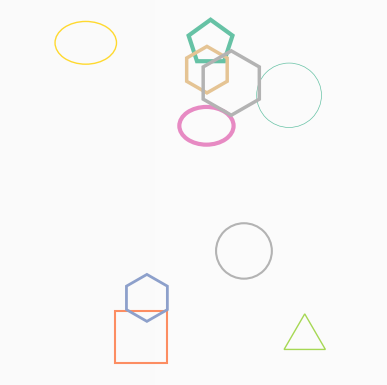[{"shape": "pentagon", "thickness": 3, "radius": 0.3, "center": [0.543, 0.889]}, {"shape": "circle", "thickness": 0.5, "radius": 0.42, "center": [0.746, 0.753]}, {"shape": "square", "thickness": 1.5, "radius": 0.34, "center": [0.363, 0.124]}, {"shape": "hexagon", "thickness": 2, "radius": 0.3, "center": [0.379, 0.226]}, {"shape": "oval", "thickness": 3, "radius": 0.35, "center": [0.533, 0.673]}, {"shape": "triangle", "thickness": 1, "radius": 0.31, "center": [0.786, 0.123]}, {"shape": "oval", "thickness": 1, "radius": 0.4, "center": [0.221, 0.889]}, {"shape": "hexagon", "thickness": 2.5, "radius": 0.3, "center": [0.534, 0.819]}, {"shape": "hexagon", "thickness": 2.5, "radius": 0.42, "center": [0.597, 0.784]}, {"shape": "circle", "thickness": 1.5, "radius": 0.36, "center": [0.63, 0.348]}]